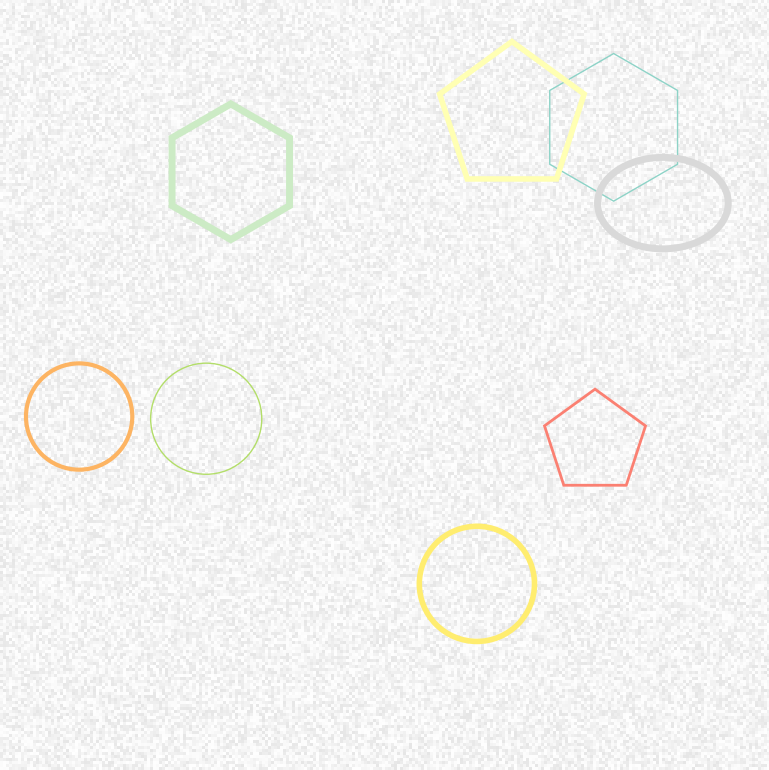[{"shape": "hexagon", "thickness": 0.5, "radius": 0.48, "center": [0.797, 0.835]}, {"shape": "pentagon", "thickness": 2, "radius": 0.49, "center": [0.665, 0.847]}, {"shape": "pentagon", "thickness": 1, "radius": 0.34, "center": [0.773, 0.426]}, {"shape": "circle", "thickness": 1.5, "radius": 0.35, "center": [0.103, 0.459]}, {"shape": "circle", "thickness": 0.5, "radius": 0.36, "center": [0.268, 0.456]}, {"shape": "oval", "thickness": 2.5, "radius": 0.42, "center": [0.861, 0.736]}, {"shape": "hexagon", "thickness": 2.5, "radius": 0.44, "center": [0.3, 0.777]}, {"shape": "circle", "thickness": 2, "radius": 0.37, "center": [0.619, 0.242]}]